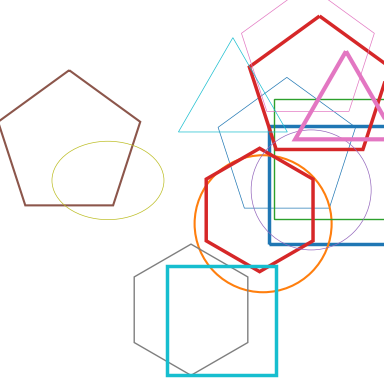[{"shape": "pentagon", "thickness": 0.5, "radius": 0.94, "center": [0.745, 0.611]}, {"shape": "square", "thickness": 2.5, "radius": 0.76, "center": [0.852, 0.52]}, {"shape": "circle", "thickness": 1.5, "radius": 0.89, "center": [0.683, 0.419]}, {"shape": "square", "thickness": 1, "radius": 0.78, "center": [0.868, 0.587]}, {"shape": "pentagon", "thickness": 2.5, "radius": 0.96, "center": [0.83, 0.767]}, {"shape": "hexagon", "thickness": 2.5, "radius": 0.8, "center": [0.674, 0.455]}, {"shape": "circle", "thickness": 0.5, "radius": 0.78, "center": [0.808, 0.507]}, {"shape": "pentagon", "thickness": 1.5, "radius": 0.97, "center": [0.18, 0.624]}, {"shape": "triangle", "thickness": 3, "radius": 0.76, "center": [0.899, 0.714]}, {"shape": "pentagon", "thickness": 0.5, "radius": 0.91, "center": [0.8, 0.857]}, {"shape": "hexagon", "thickness": 1, "radius": 0.85, "center": [0.496, 0.195]}, {"shape": "oval", "thickness": 0.5, "radius": 0.73, "center": [0.28, 0.531]}, {"shape": "triangle", "thickness": 0.5, "radius": 0.82, "center": [0.605, 0.739]}, {"shape": "square", "thickness": 2.5, "radius": 0.71, "center": [0.576, 0.167]}]